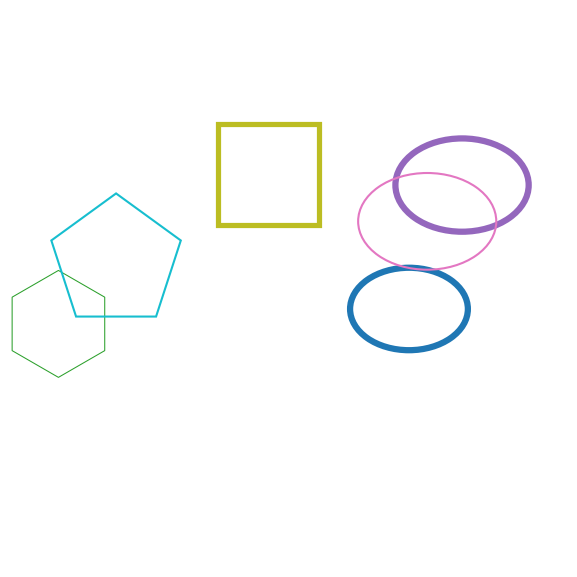[{"shape": "oval", "thickness": 3, "radius": 0.51, "center": [0.708, 0.464]}, {"shape": "hexagon", "thickness": 0.5, "radius": 0.46, "center": [0.101, 0.438]}, {"shape": "oval", "thickness": 3, "radius": 0.58, "center": [0.8, 0.679]}, {"shape": "oval", "thickness": 1, "radius": 0.6, "center": [0.74, 0.616]}, {"shape": "square", "thickness": 2.5, "radius": 0.44, "center": [0.465, 0.697]}, {"shape": "pentagon", "thickness": 1, "radius": 0.59, "center": [0.201, 0.546]}]